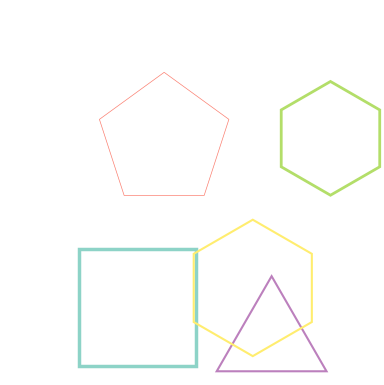[{"shape": "square", "thickness": 2.5, "radius": 0.76, "center": [0.356, 0.201]}, {"shape": "pentagon", "thickness": 0.5, "radius": 0.88, "center": [0.426, 0.635]}, {"shape": "hexagon", "thickness": 2, "radius": 0.74, "center": [0.858, 0.641]}, {"shape": "triangle", "thickness": 1.5, "radius": 0.82, "center": [0.705, 0.118]}, {"shape": "hexagon", "thickness": 1.5, "radius": 0.89, "center": [0.657, 0.252]}]